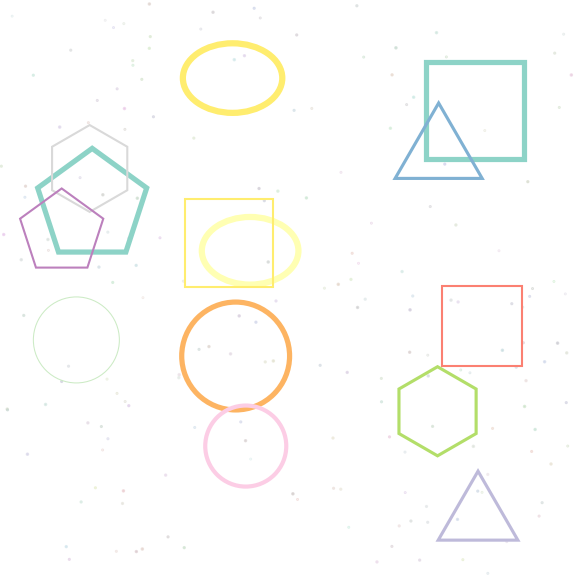[{"shape": "square", "thickness": 2.5, "radius": 0.42, "center": [0.822, 0.808]}, {"shape": "pentagon", "thickness": 2.5, "radius": 0.5, "center": [0.16, 0.643]}, {"shape": "oval", "thickness": 3, "radius": 0.42, "center": [0.433, 0.565]}, {"shape": "triangle", "thickness": 1.5, "radius": 0.4, "center": [0.828, 0.104]}, {"shape": "square", "thickness": 1, "radius": 0.35, "center": [0.835, 0.435]}, {"shape": "triangle", "thickness": 1.5, "radius": 0.44, "center": [0.76, 0.734]}, {"shape": "circle", "thickness": 2.5, "radius": 0.47, "center": [0.408, 0.383]}, {"shape": "hexagon", "thickness": 1.5, "radius": 0.39, "center": [0.758, 0.287]}, {"shape": "circle", "thickness": 2, "radius": 0.35, "center": [0.426, 0.227]}, {"shape": "hexagon", "thickness": 1, "radius": 0.38, "center": [0.155, 0.707]}, {"shape": "pentagon", "thickness": 1, "radius": 0.38, "center": [0.107, 0.597]}, {"shape": "circle", "thickness": 0.5, "radius": 0.37, "center": [0.132, 0.411]}, {"shape": "square", "thickness": 1, "radius": 0.38, "center": [0.397, 0.578]}, {"shape": "oval", "thickness": 3, "radius": 0.43, "center": [0.403, 0.864]}]